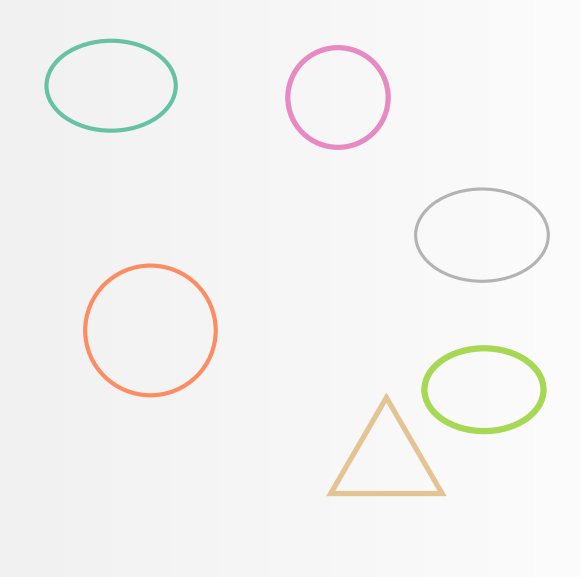[{"shape": "oval", "thickness": 2, "radius": 0.56, "center": [0.191, 0.851]}, {"shape": "circle", "thickness": 2, "radius": 0.56, "center": [0.259, 0.427]}, {"shape": "circle", "thickness": 2.5, "radius": 0.43, "center": [0.581, 0.83]}, {"shape": "oval", "thickness": 3, "radius": 0.51, "center": [0.833, 0.324]}, {"shape": "triangle", "thickness": 2.5, "radius": 0.55, "center": [0.665, 0.2]}, {"shape": "oval", "thickness": 1.5, "radius": 0.57, "center": [0.829, 0.592]}]